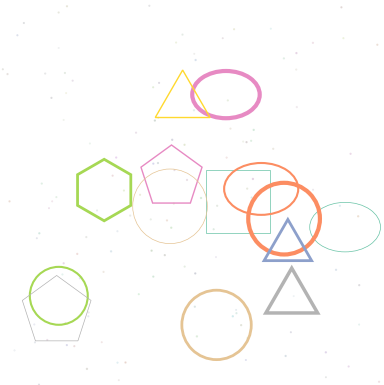[{"shape": "square", "thickness": 0.5, "radius": 0.41, "center": [0.618, 0.477]}, {"shape": "oval", "thickness": 0.5, "radius": 0.46, "center": [0.896, 0.41]}, {"shape": "oval", "thickness": 1.5, "radius": 0.48, "center": [0.678, 0.509]}, {"shape": "circle", "thickness": 3, "radius": 0.47, "center": [0.738, 0.432]}, {"shape": "triangle", "thickness": 2, "radius": 0.36, "center": [0.748, 0.359]}, {"shape": "oval", "thickness": 3, "radius": 0.44, "center": [0.587, 0.754]}, {"shape": "pentagon", "thickness": 1, "radius": 0.42, "center": [0.445, 0.54]}, {"shape": "circle", "thickness": 1.5, "radius": 0.38, "center": [0.153, 0.232]}, {"shape": "hexagon", "thickness": 2, "radius": 0.4, "center": [0.271, 0.506]}, {"shape": "triangle", "thickness": 1, "radius": 0.41, "center": [0.474, 0.736]}, {"shape": "circle", "thickness": 2, "radius": 0.45, "center": [0.562, 0.156]}, {"shape": "circle", "thickness": 0.5, "radius": 0.48, "center": [0.442, 0.464]}, {"shape": "pentagon", "thickness": 0.5, "radius": 0.47, "center": [0.147, 0.191]}, {"shape": "triangle", "thickness": 2.5, "radius": 0.39, "center": [0.758, 0.226]}]